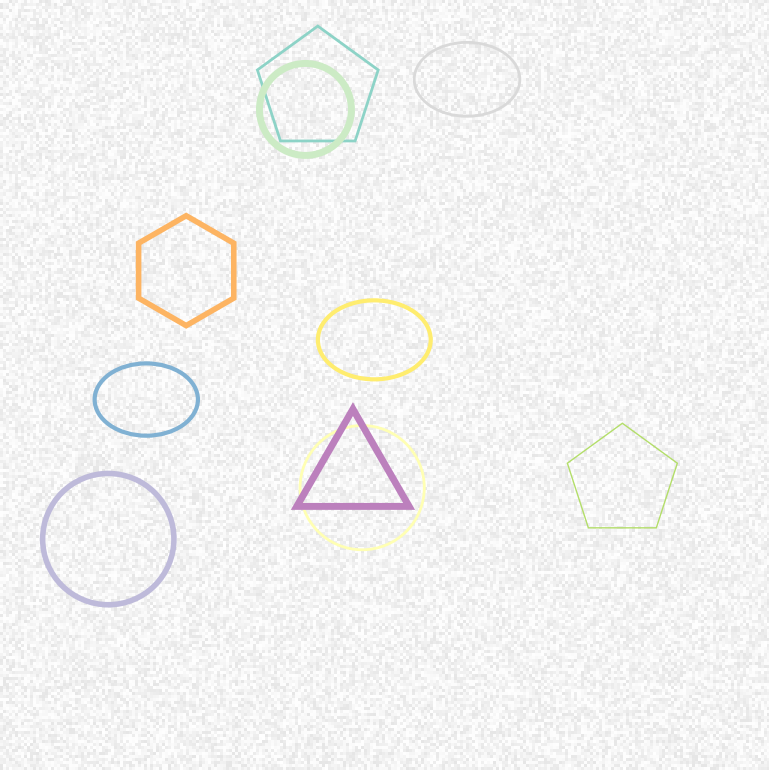[{"shape": "pentagon", "thickness": 1, "radius": 0.41, "center": [0.413, 0.884]}, {"shape": "circle", "thickness": 1, "radius": 0.4, "center": [0.47, 0.367]}, {"shape": "circle", "thickness": 2, "radius": 0.43, "center": [0.141, 0.3]}, {"shape": "oval", "thickness": 1.5, "radius": 0.34, "center": [0.19, 0.481]}, {"shape": "hexagon", "thickness": 2, "radius": 0.36, "center": [0.242, 0.648]}, {"shape": "pentagon", "thickness": 0.5, "radius": 0.38, "center": [0.808, 0.375]}, {"shape": "oval", "thickness": 1, "radius": 0.34, "center": [0.607, 0.897]}, {"shape": "triangle", "thickness": 2.5, "radius": 0.42, "center": [0.458, 0.384]}, {"shape": "circle", "thickness": 2.5, "radius": 0.3, "center": [0.397, 0.858]}, {"shape": "oval", "thickness": 1.5, "radius": 0.37, "center": [0.486, 0.559]}]